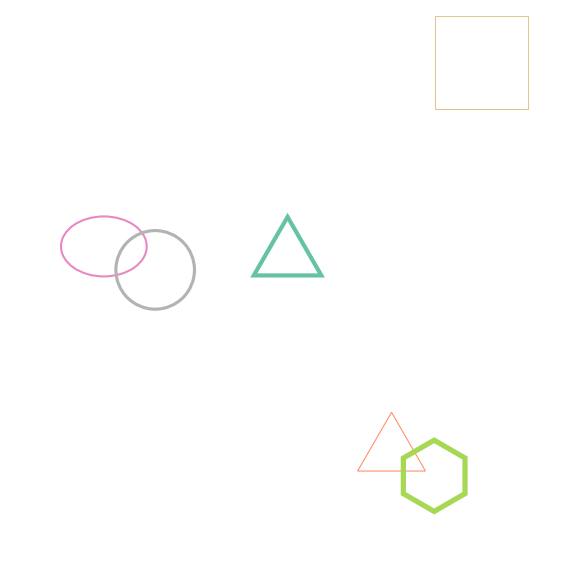[{"shape": "triangle", "thickness": 2, "radius": 0.34, "center": [0.498, 0.556]}, {"shape": "triangle", "thickness": 0.5, "radius": 0.34, "center": [0.678, 0.217]}, {"shape": "oval", "thickness": 1, "radius": 0.37, "center": [0.18, 0.572]}, {"shape": "hexagon", "thickness": 2.5, "radius": 0.31, "center": [0.752, 0.175]}, {"shape": "square", "thickness": 0.5, "radius": 0.4, "center": [0.834, 0.891]}, {"shape": "circle", "thickness": 1.5, "radius": 0.34, "center": [0.269, 0.532]}]